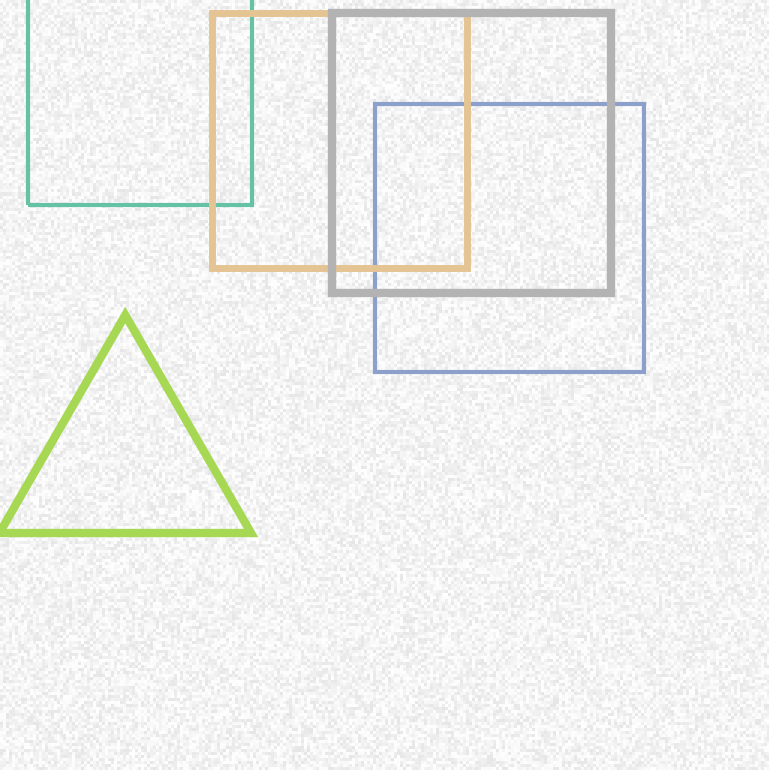[{"shape": "square", "thickness": 1.5, "radius": 0.73, "center": [0.182, 0.879]}, {"shape": "square", "thickness": 1.5, "radius": 0.87, "center": [0.662, 0.691]}, {"shape": "triangle", "thickness": 3, "radius": 0.94, "center": [0.163, 0.402]}, {"shape": "square", "thickness": 2.5, "radius": 0.83, "center": [0.441, 0.817]}, {"shape": "square", "thickness": 3, "radius": 0.91, "center": [0.612, 0.801]}]